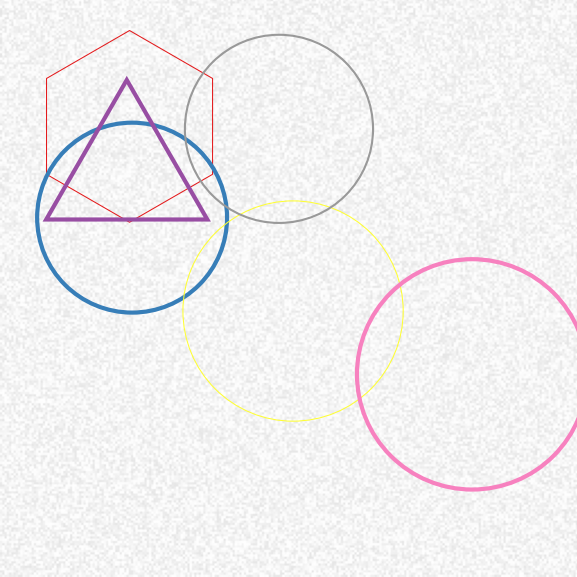[{"shape": "hexagon", "thickness": 0.5, "radius": 0.83, "center": [0.224, 0.78]}, {"shape": "circle", "thickness": 2, "radius": 0.82, "center": [0.229, 0.622]}, {"shape": "triangle", "thickness": 2, "radius": 0.81, "center": [0.219, 0.7]}, {"shape": "circle", "thickness": 0.5, "radius": 0.95, "center": [0.507, 0.461]}, {"shape": "circle", "thickness": 2, "radius": 1.0, "center": [0.818, 0.351]}, {"shape": "circle", "thickness": 1, "radius": 0.81, "center": [0.483, 0.776]}]